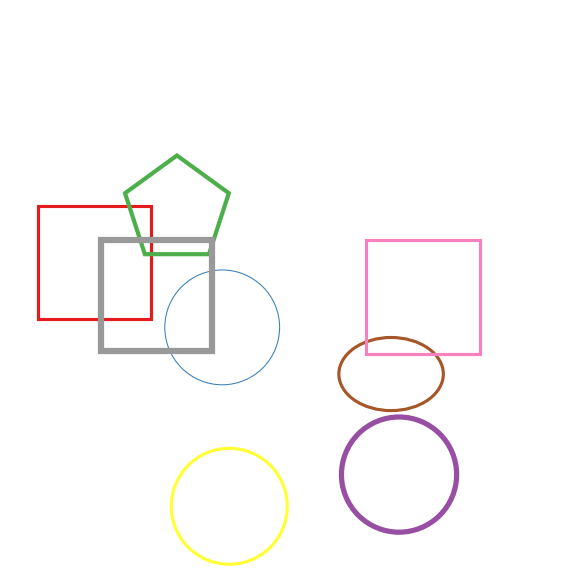[{"shape": "square", "thickness": 1.5, "radius": 0.49, "center": [0.164, 0.545]}, {"shape": "circle", "thickness": 0.5, "radius": 0.5, "center": [0.385, 0.432]}, {"shape": "pentagon", "thickness": 2, "radius": 0.47, "center": [0.306, 0.635]}, {"shape": "circle", "thickness": 2.5, "radius": 0.5, "center": [0.691, 0.177]}, {"shape": "circle", "thickness": 1.5, "radius": 0.5, "center": [0.397, 0.122]}, {"shape": "oval", "thickness": 1.5, "radius": 0.45, "center": [0.677, 0.351]}, {"shape": "square", "thickness": 1.5, "radius": 0.49, "center": [0.732, 0.485]}, {"shape": "square", "thickness": 3, "radius": 0.48, "center": [0.272, 0.487]}]